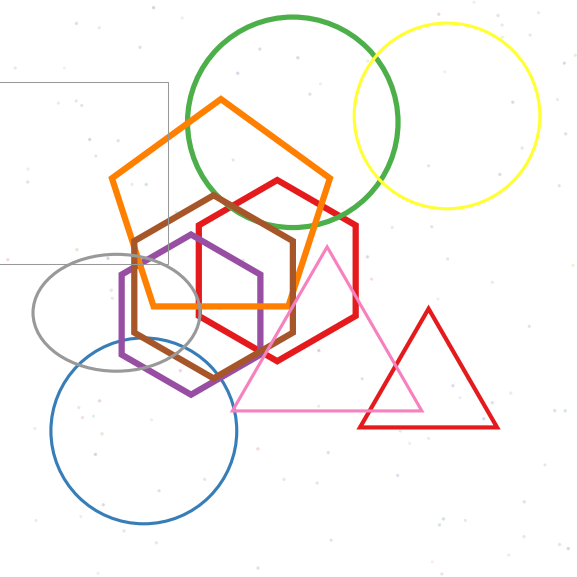[{"shape": "triangle", "thickness": 2, "radius": 0.69, "center": [0.742, 0.328]}, {"shape": "hexagon", "thickness": 3, "radius": 0.78, "center": [0.48, 0.531]}, {"shape": "circle", "thickness": 1.5, "radius": 0.8, "center": [0.249, 0.253]}, {"shape": "circle", "thickness": 2.5, "radius": 0.91, "center": [0.507, 0.787]}, {"shape": "hexagon", "thickness": 3, "radius": 0.69, "center": [0.331, 0.454]}, {"shape": "pentagon", "thickness": 3, "radius": 0.99, "center": [0.383, 0.629]}, {"shape": "circle", "thickness": 1.5, "radius": 0.8, "center": [0.774, 0.798]}, {"shape": "hexagon", "thickness": 3, "radius": 0.79, "center": [0.37, 0.502]}, {"shape": "triangle", "thickness": 1.5, "radius": 0.95, "center": [0.566, 0.382]}, {"shape": "square", "thickness": 0.5, "radius": 0.79, "center": [0.134, 0.699]}, {"shape": "oval", "thickness": 1.5, "radius": 0.72, "center": [0.202, 0.458]}]